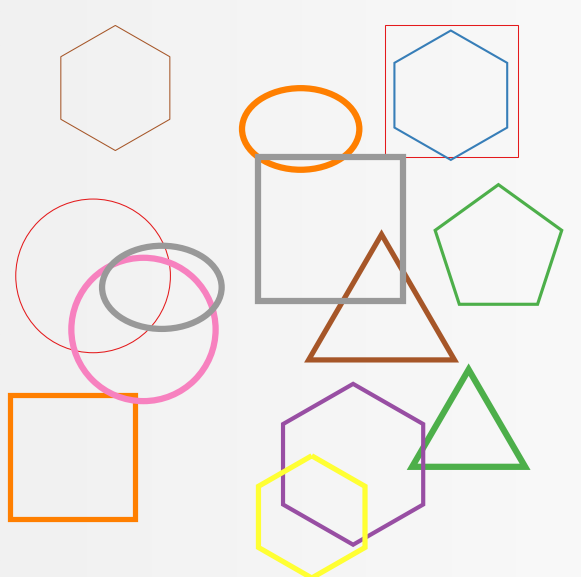[{"shape": "circle", "thickness": 0.5, "radius": 0.67, "center": [0.16, 0.521]}, {"shape": "square", "thickness": 0.5, "radius": 0.57, "center": [0.777, 0.841]}, {"shape": "hexagon", "thickness": 1, "radius": 0.56, "center": [0.776, 0.834]}, {"shape": "triangle", "thickness": 3, "radius": 0.56, "center": [0.806, 0.247]}, {"shape": "pentagon", "thickness": 1.5, "radius": 0.57, "center": [0.858, 0.565]}, {"shape": "hexagon", "thickness": 2, "radius": 0.7, "center": [0.608, 0.195]}, {"shape": "oval", "thickness": 3, "radius": 0.5, "center": [0.517, 0.776]}, {"shape": "square", "thickness": 2.5, "radius": 0.54, "center": [0.125, 0.208]}, {"shape": "hexagon", "thickness": 2.5, "radius": 0.53, "center": [0.536, 0.104]}, {"shape": "triangle", "thickness": 2.5, "radius": 0.72, "center": [0.656, 0.448]}, {"shape": "hexagon", "thickness": 0.5, "radius": 0.54, "center": [0.198, 0.847]}, {"shape": "circle", "thickness": 3, "radius": 0.62, "center": [0.247, 0.429]}, {"shape": "oval", "thickness": 3, "radius": 0.51, "center": [0.278, 0.502]}, {"shape": "square", "thickness": 3, "radius": 0.63, "center": [0.568, 0.603]}]